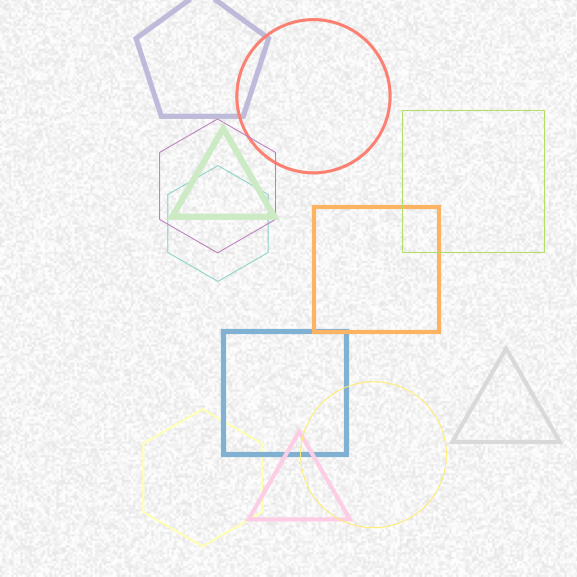[{"shape": "hexagon", "thickness": 0.5, "radius": 0.5, "center": [0.377, 0.612]}, {"shape": "hexagon", "thickness": 1, "radius": 0.59, "center": [0.351, 0.172]}, {"shape": "pentagon", "thickness": 2.5, "radius": 0.6, "center": [0.35, 0.895]}, {"shape": "circle", "thickness": 1.5, "radius": 0.66, "center": [0.543, 0.832]}, {"shape": "square", "thickness": 2.5, "radius": 0.53, "center": [0.493, 0.319]}, {"shape": "square", "thickness": 2, "radius": 0.54, "center": [0.652, 0.532]}, {"shape": "square", "thickness": 0.5, "radius": 0.61, "center": [0.82, 0.685]}, {"shape": "triangle", "thickness": 2, "radius": 0.51, "center": [0.518, 0.151]}, {"shape": "triangle", "thickness": 2, "radius": 0.54, "center": [0.876, 0.288]}, {"shape": "hexagon", "thickness": 0.5, "radius": 0.58, "center": [0.377, 0.677]}, {"shape": "triangle", "thickness": 3, "radius": 0.51, "center": [0.387, 0.675]}, {"shape": "circle", "thickness": 0.5, "radius": 0.63, "center": [0.647, 0.212]}]